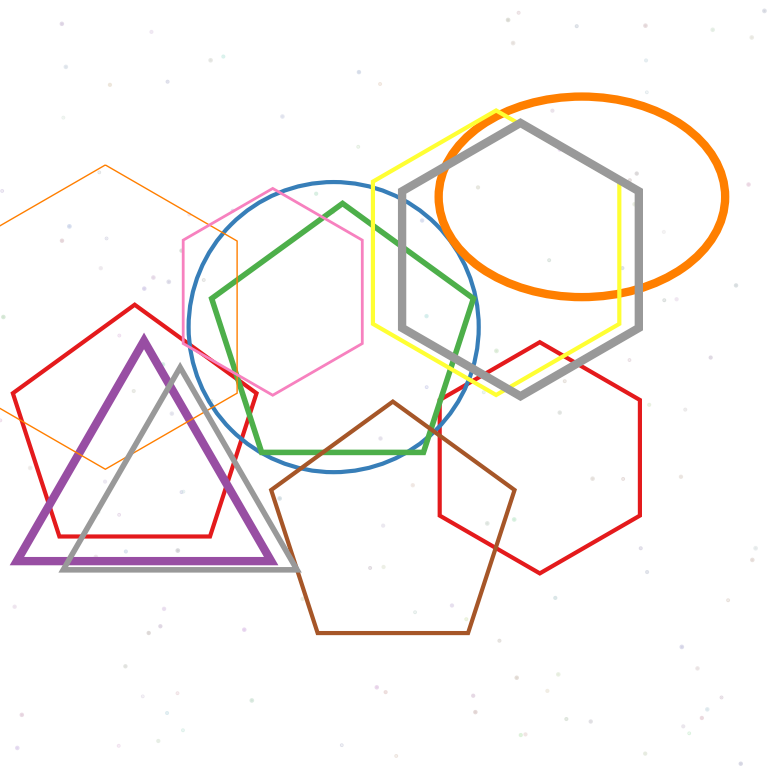[{"shape": "hexagon", "thickness": 1.5, "radius": 0.75, "center": [0.701, 0.405]}, {"shape": "pentagon", "thickness": 1.5, "radius": 0.83, "center": [0.175, 0.438]}, {"shape": "circle", "thickness": 1.5, "radius": 0.94, "center": [0.433, 0.575]}, {"shape": "pentagon", "thickness": 2, "radius": 0.89, "center": [0.445, 0.557]}, {"shape": "triangle", "thickness": 3, "radius": 0.95, "center": [0.187, 0.367]}, {"shape": "oval", "thickness": 3, "radius": 0.93, "center": [0.756, 0.744]}, {"shape": "hexagon", "thickness": 0.5, "radius": 0.99, "center": [0.137, 0.588]}, {"shape": "hexagon", "thickness": 1.5, "radius": 0.92, "center": [0.644, 0.672]}, {"shape": "pentagon", "thickness": 1.5, "radius": 0.83, "center": [0.51, 0.312]}, {"shape": "hexagon", "thickness": 1, "radius": 0.67, "center": [0.354, 0.621]}, {"shape": "hexagon", "thickness": 3, "radius": 0.89, "center": [0.676, 0.663]}, {"shape": "triangle", "thickness": 2, "radius": 0.88, "center": [0.234, 0.348]}]